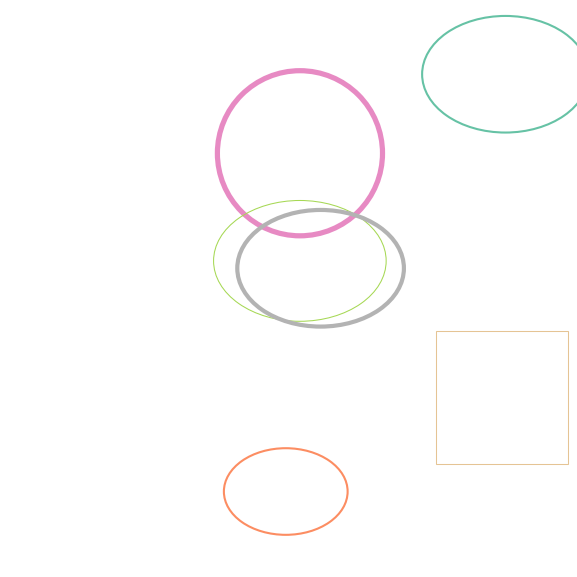[{"shape": "oval", "thickness": 1, "radius": 0.72, "center": [0.875, 0.871]}, {"shape": "oval", "thickness": 1, "radius": 0.54, "center": [0.495, 0.148]}, {"shape": "circle", "thickness": 2.5, "radius": 0.71, "center": [0.519, 0.734]}, {"shape": "oval", "thickness": 0.5, "radius": 0.75, "center": [0.519, 0.547]}, {"shape": "square", "thickness": 0.5, "radius": 0.57, "center": [0.869, 0.311]}, {"shape": "oval", "thickness": 2, "radius": 0.72, "center": [0.555, 0.535]}]